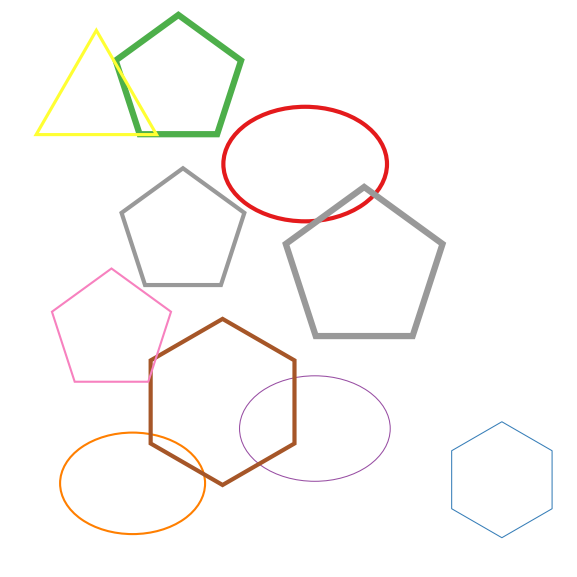[{"shape": "oval", "thickness": 2, "radius": 0.71, "center": [0.528, 0.715]}, {"shape": "hexagon", "thickness": 0.5, "radius": 0.5, "center": [0.869, 0.168]}, {"shape": "pentagon", "thickness": 3, "radius": 0.57, "center": [0.309, 0.859]}, {"shape": "oval", "thickness": 0.5, "radius": 0.65, "center": [0.545, 0.257]}, {"shape": "oval", "thickness": 1, "radius": 0.63, "center": [0.23, 0.162]}, {"shape": "triangle", "thickness": 1.5, "radius": 0.6, "center": [0.167, 0.826]}, {"shape": "hexagon", "thickness": 2, "radius": 0.72, "center": [0.385, 0.303]}, {"shape": "pentagon", "thickness": 1, "radius": 0.54, "center": [0.193, 0.426]}, {"shape": "pentagon", "thickness": 2, "radius": 0.56, "center": [0.317, 0.596]}, {"shape": "pentagon", "thickness": 3, "radius": 0.71, "center": [0.631, 0.533]}]